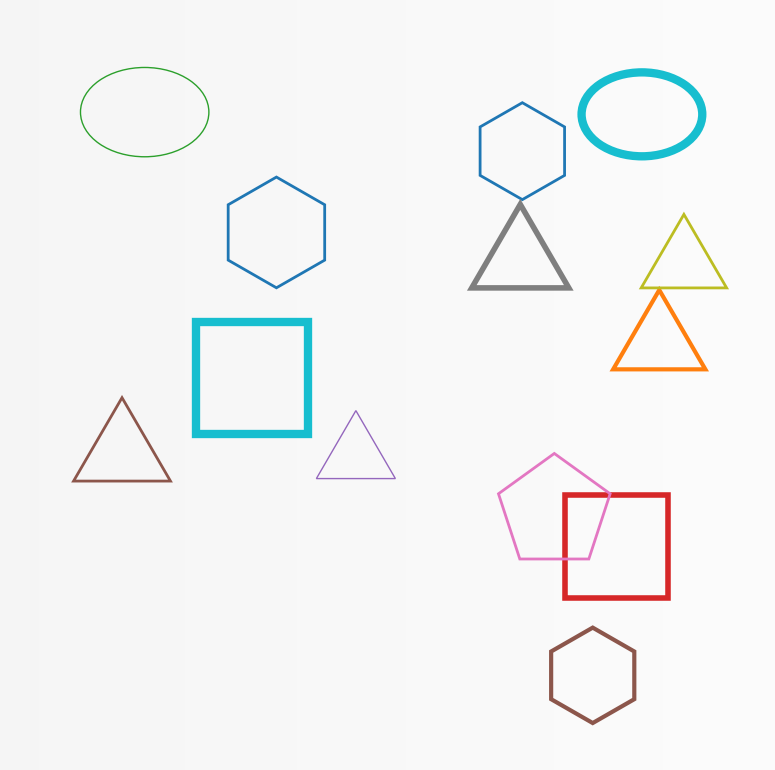[{"shape": "hexagon", "thickness": 1, "radius": 0.36, "center": [0.357, 0.698]}, {"shape": "hexagon", "thickness": 1, "radius": 0.31, "center": [0.674, 0.804]}, {"shape": "triangle", "thickness": 1.5, "radius": 0.34, "center": [0.851, 0.555]}, {"shape": "oval", "thickness": 0.5, "radius": 0.41, "center": [0.187, 0.854]}, {"shape": "square", "thickness": 2, "radius": 0.33, "center": [0.795, 0.29]}, {"shape": "triangle", "thickness": 0.5, "radius": 0.29, "center": [0.459, 0.408]}, {"shape": "triangle", "thickness": 1, "radius": 0.36, "center": [0.157, 0.411]}, {"shape": "hexagon", "thickness": 1.5, "radius": 0.31, "center": [0.765, 0.123]}, {"shape": "pentagon", "thickness": 1, "radius": 0.38, "center": [0.715, 0.335]}, {"shape": "triangle", "thickness": 2, "radius": 0.36, "center": [0.671, 0.662]}, {"shape": "triangle", "thickness": 1, "radius": 0.32, "center": [0.882, 0.658]}, {"shape": "square", "thickness": 3, "radius": 0.36, "center": [0.325, 0.509]}, {"shape": "oval", "thickness": 3, "radius": 0.39, "center": [0.828, 0.852]}]